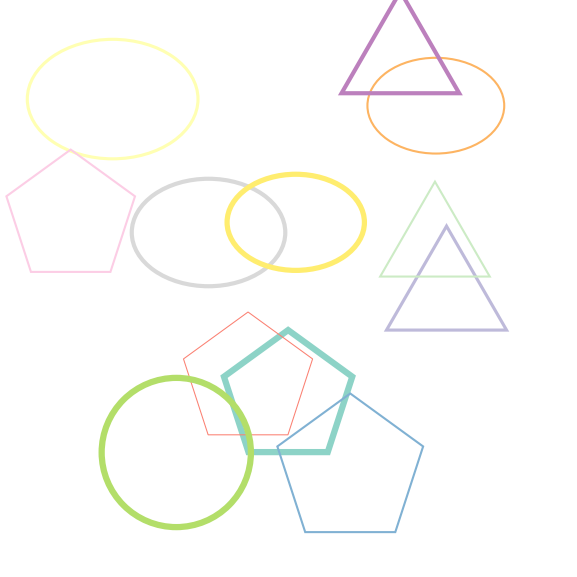[{"shape": "pentagon", "thickness": 3, "radius": 0.58, "center": [0.499, 0.311]}, {"shape": "oval", "thickness": 1.5, "radius": 0.74, "center": [0.195, 0.828]}, {"shape": "triangle", "thickness": 1.5, "radius": 0.6, "center": [0.773, 0.488]}, {"shape": "pentagon", "thickness": 0.5, "radius": 0.59, "center": [0.43, 0.341]}, {"shape": "pentagon", "thickness": 1, "radius": 0.66, "center": [0.606, 0.185]}, {"shape": "oval", "thickness": 1, "radius": 0.59, "center": [0.755, 0.816]}, {"shape": "circle", "thickness": 3, "radius": 0.65, "center": [0.305, 0.216]}, {"shape": "pentagon", "thickness": 1, "radius": 0.59, "center": [0.122, 0.623]}, {"shape": "oval", "thickness": 2, "radius": 0.66, "center": [0.361, 0.597]}, {"shape": "triangle", "thickness": 2, "radius": 0.59, "center": [0.693, 0.896]}, {"shape": "triangle", "thickness": 1, "radius": 0.55, "center": [0.753, 0.575]}, {"shape": "oval", "thickness": 2.5, "radius": 0.59, "center": [0.512, 0.614]}]